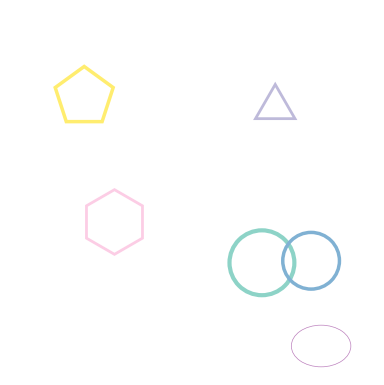[{"shape": "circle", "thickness": 3, "radius": 0.42, "center": [0.68, 0.317]}, {"shape": "triangle", "thickness": 2, "radius": 0.3, "center": [0.715, 0.721]}, {"shape": "circle", "thickness": 2.5, "radius": 0.37, "center": [0.808, 0.323]}, {"shape": "hexagon", "thickness": 2, "radius": 0.42, "center": [0.297, 0.423]}, {"shape": "oval", "thickness": 0.5, "radius": 0.39, "center": [0.834, 0.101]}, {"shape": "pentagon", "thickness": 2.5, "radius": 0.4, "center": [0.219, 0.748]}]